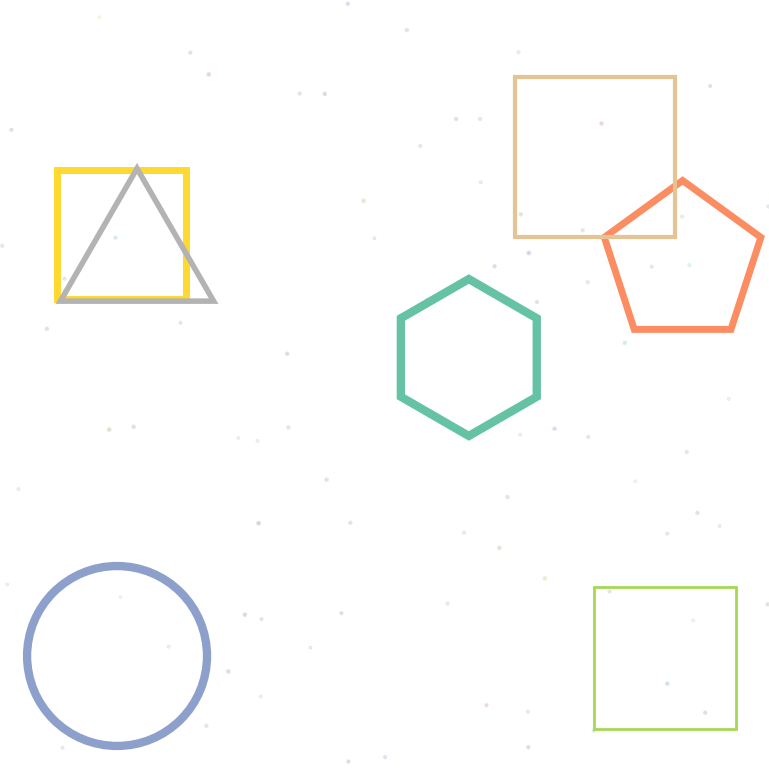[{"shape": "hexagon", "thickness": 3, "radius": 0.51, "center": [0.609, 0.536]}, {"shape": "pentagon", "thickness": 2.5, "radius": 0.53, "center": [0.886, 0.659]}, {"shape": "circle", "thickness": 3, "radius": 0.58, "center": [0.152, 0.148]}, {"shape": "square", "thickness": 1, "radius": 0.46, "center": [0.864, 0.146]}, {"shape": "square", "thickness": 2.5, "radius": 0.42, "center": [0.158, 0.695]}, {"shape": "square", "thickness": 1.5, "radius": 0.52, "center": [0.773, 0.796]}, {"shape": "triangle", "thickness": 2, "radius": 0.57, "center": [0.178, 0.666]}]